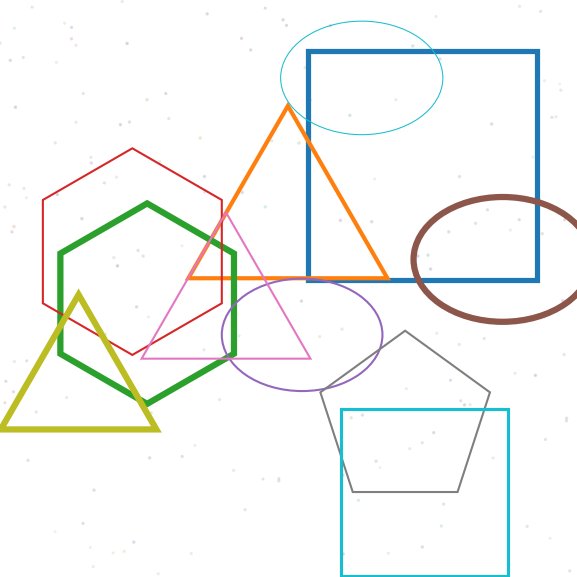[{"shape": "square", "thickness": 2.5, "radius": 0.99, "center": [0.732, 0.713]}, {"shape": "triangle", "thickness": 2, "radius": 0.99, "center": [0.499, 0.617]}, {"shape": "hexagon", "thickness": 3, "radius": 0.87, "center": [0.255, 0.473]}, {"shape": "hexagon", "thickness": 1, "radius": 0.89, "center": [0.229, 0.563]}, {"shape": "oval", "thickness": 1, "radius": 0.7, "center": [0.523, 0.419]}, {"shape": "oval", "thickness": 3, "radius": 0.77, "center": [0.87, 0.55]}, {"shape": "triangle", "thickness": 1, "radius": 0.84, "center": [0.391, 0.462]}, {"shape": "pentagon", "thickness": 1, "radius": 0.77, "center": [0.702, 0.272]}, {"shape": "triangle", "thickness": 3, "radius": 0.78, "center": [0.136, 0.333]}, {"shape": "oval", "thickness": 0.5, "radius": 0.7, "center": [0.626, 0.864]}, {"shape": "square", "thickness": 1.5, "radius": 0.72, "center": [0.735, 0.146]}]